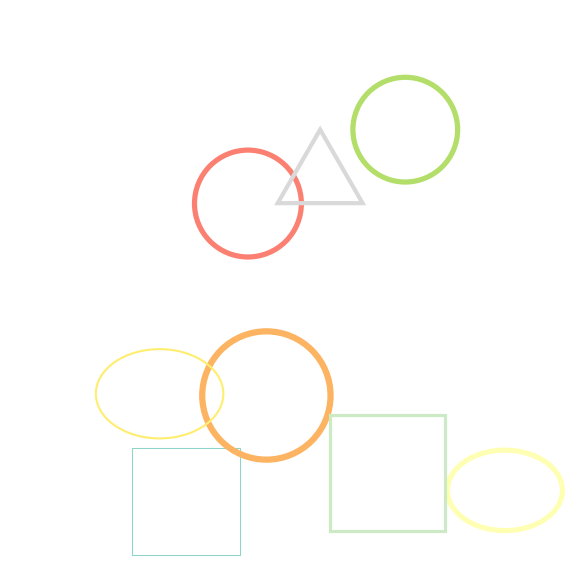[{"shape": "square", "thickness": 0.5, "radius": 0.47, "center": [0.322, 0.131]}, {"shape": "oval", "thickness": 2.5, "radius": 0.5, "center": [0.874, 0.15]}, {"shape": "circle", "thickness": 2.5, "radius": 0.46, "center": [0.429, 0.647]}, {"shape": "circle", "thickness": 3, "radius": 0.56, "center": [0.461, 0.314]}, {"shape": "circle", "thickness": 2.5, "radius": 0.45, "center": [0.702, 0.775]}, {"shape": "triangle", "thickness": 2, "radius": 0.42, "center": [0.554, 0.69]}, {"shape": "square", "thickness": 1.5, "radius": 0.5, "center": [0.671, 0.18]}, {"shape": "oval", "thickness": 1, "radius": 0.55, "center": [0.276, 0.317]}]